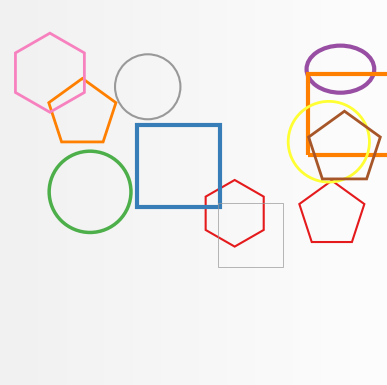[{"shape": "hexagon", "thickness": 1.5, "radius": 0.43, "center": [0.606, 0.446]}, {"shape": "pentagon", "thickness": 1.5, "radius": 0.44, "center": [0.856, 0.443]}, {"shape": "square", "thickness": 3, "radius": 0.53, "center": [0.461, 0.569]}, {"shape": "circle", "thickness": 2.5, "radius": 0.53, "center": [0.232, 0.502]}, {"shape": "oval", "thickness": 3, "radius": 0.44, "center": [0.878, 0.82]}, {"shape": "pentagon", "thickness": 2, "radius": 0.46, "center": [0.213, 0.705]}, {"shape": "square", "thickness": 3, "radius": 0.53, "center": [0.9, 0.703]}, {"shape": "circle", "thickness": 2, "radius": 0.52, "center": [0.849, 0.632]}, {"shape": "pentagon", "thickness": 2, "radius": 0.49, "center": [0.889, 0.614]}, {"shape": "hexagon", "thickness": 2, "radius": 0.51, "center": [0.129, 0.811]}, {"shape": "circle", "thickness": 1.5, "radius": 0.42, "center": [0.381, 0.775]}, {"shape": "square", "thickness": 0.5, "radius": 0.42, "center": [0.645, 0.39]}]